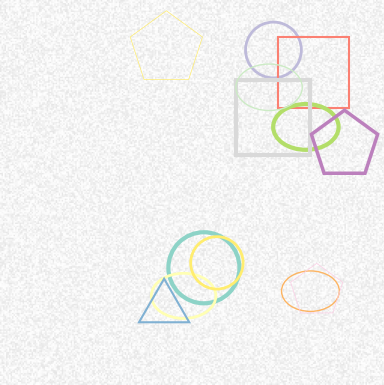[{"shape": "circle", "thickness": 3, "radius": 0.46, "center": [0.53, 0.304]}, {"shape": "oval", "thickness": 2, "radius": 0.42, "center": [0.477, 0.231]}, {"shape": "circle", "thickness": 2, "radius": 0.36, "center": [0.71, 0.87]}, {"shape": "square", "thickness": 1.5, "radius": 0.47, "center": [0.815, 0.812]}, {"shape": "triangle", "thickness": 1.5, "radius": 0.38, "center": [0.426, 0.201]}, {"shape": "oval", "thickness": 1, "radius": 0.38, "center": [0.806, 0.244]}, {"shape": "oval", "thickness": 3, "radius": 0.42, "center": [0.795, 0.67]}, {"shape": "pentagon", "thickness": 0.5, "radius": 0.36, "center": [0.823, 0.245]}, {"shape": "square", "thickness": 3, "radius": 0.49, "center": [0.709, 0.694]}, {"shape": "pentagon", "thickness": 2.5, "radius": 0.45, "center": [0.895, 0.623]}, {"shape": "oval", "thickness": 1, "radius": 0.43, "center": [0.699, 0.773]}, {"shape": "pentagon", "thickness": 0.5, "radius": 0.49, "center": [0.432, 0.873]}, {"shape": "circle", "thickness": 2, "radius": 0.34, "center": [0.563, 0.317]}]